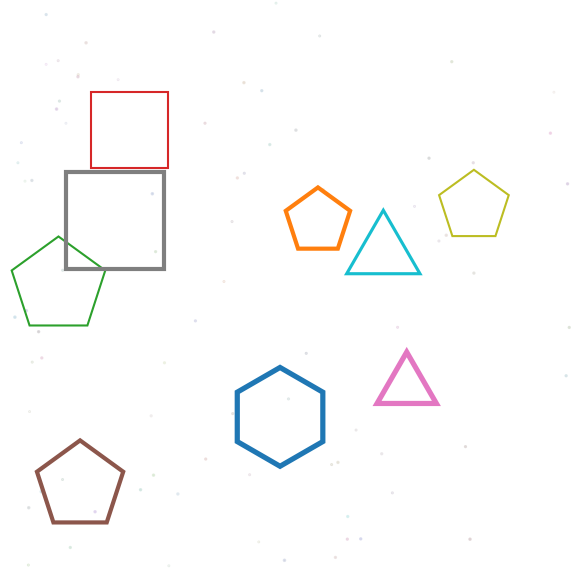[{"shape": "hexagon", "thickness": 2.5, "radius": 0.43, "center": [0.485, 0.277]}, {"shape": "pentagon", "thickness": 2, "radius": 0.29, "center": [0.551, 0.616]}, {"shape": "pentagon", "thickness": 1, "radius": 0.43, "center": [0.101, 0.504]}, {"shape": "square", "thickness": 1, "radius": 0.33, "center": [0.224, 0.774]}, {"shape": "pentagon", "thickness": 2, "radius": 0.39, "center": [0.139, 0.158]}, {"shape": "triangle", "thickness": 2.5, "radius": 0.3, "center": [0.704, 0.33]}, {"shape": "square", "thickness": 2, "radius": 0.42, "center": [0.199, 0.617]}, {"shape": "pentagon", "thickness": 1, "radius": 0.32, "center": [0.821, 0.642]}, {"shape": "triangle", "thickness": 1.5, "radius": 0.37, "center": [0.664, 0.562]}]